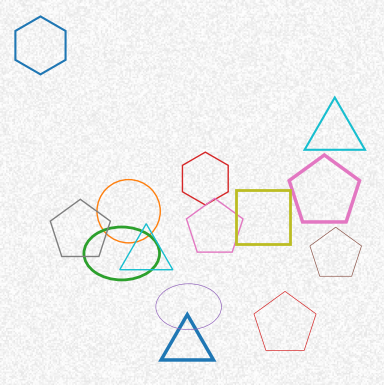[{"shape": "triangle", "thickness": 2.5, "radius": 0.39, "center": [0.486, 0.104]}, {"shape": "hexagon", "thickness": 1.5, "radius": 0.38, "center": [0.105, 0.882]}, {"shape": "circle", "thickness": 1, "radius": 0.41, "center": [0.334, 0.451]}, {"shape": "oval", "thickness": 2, "radius": 0.49, "center": [0.316, 0.342]}, {"shape": "hexagon", "thickness": 1, "radius": 0.34, "center": [0.533, 0.536]}, {"shape": "pentagon", "thickness": 0.5, "radius": 0.42, "center": [0.74, 0.158]}, {"shape": "oval", "thickness": 0.5, "radius": 0.43, "center": [0.49, 0.203]}, {"shape": "pentagon", "thickness": 0.5, "radius": 0.35, "center": [0.872, 0.339]}, {"shape": "pentagon", "thickness": 1, "radius": 0.39, "center": [0.558, 0.408]}, {"shape": "pentagon", "thickness": 2.5, "radius": 0.48, "center": [0.842, 0.501]}, {"shape": "pentagon", "thickness": 1, "radius": 0.41, "center": [0.209, 0.4]}, {"shape": "square", "thickness": 2, "radius": 0.36, "center": [0.683, 0.436]}, {"shape": "triangle", "thickness": 1, "radius": 0.4, "center": [0.38, 0.339]}, {"shape": "triangle", "thickness": 1.5, "radius": 0.45, "center": [0.87, 0.656]}]